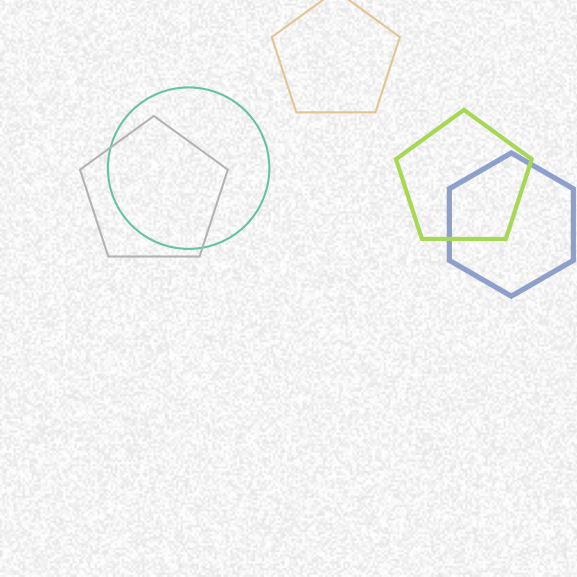[{"shape": "circle", "thickness": 1, "radius": 0.7, "center": [0.327, 0.708]}, {"shape": "hexagon", "thickness": 2.5, "radius": 0.62, "center": [0.885, 0.61]}, {"shape": "pentagon", "thickness": 2, "radius": 0.62, "center": [0.803, 0.685]}, {"shape": "pentagon", "thickness": 1, "radius": 0.58, "center": [0.582, 0.899]}, {"shape": "pentagon", "thickness": 1, "radius": 0.67, "center": [0.266, 0.664]}]